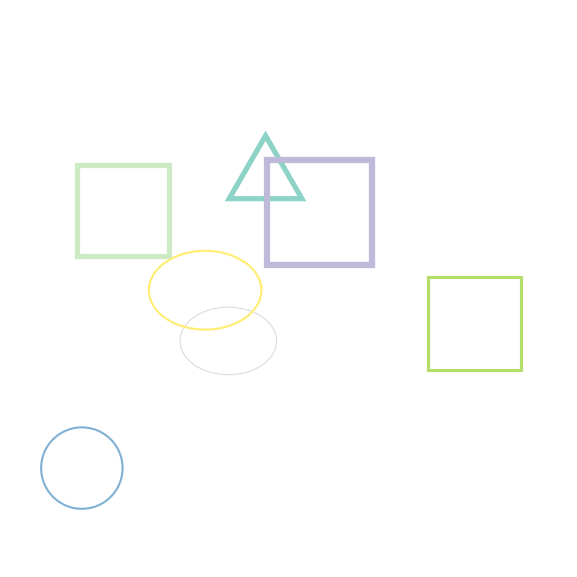[{"shape": "triangle", "thickness": 2.5, "radius": 0.36, "center": [0.46, 0.691]}, {"shape": "square", "thickness": 3, "radius": 0.45, "center": [0.554, 0.631]}, {"shape": "circle", "thickness": 1, "radius": 0.35, "center": [0.142, 0.189]}, {"shape": "square", "thickness": 1.5, "radius": 0.4, "center": [0.822, 0.439]}, {"shape": "oval", "thickness": 0.5, "radius": 0.42, "center": [0.395, 0.409]}, {"shape": "square", "thickness": 2.5, "radius": 0.4, "center": [0.214, 0.635]}, {"shape": "oval", "thickness": 1, "radius": 0.49, "center": [0.355, 0.497]}]